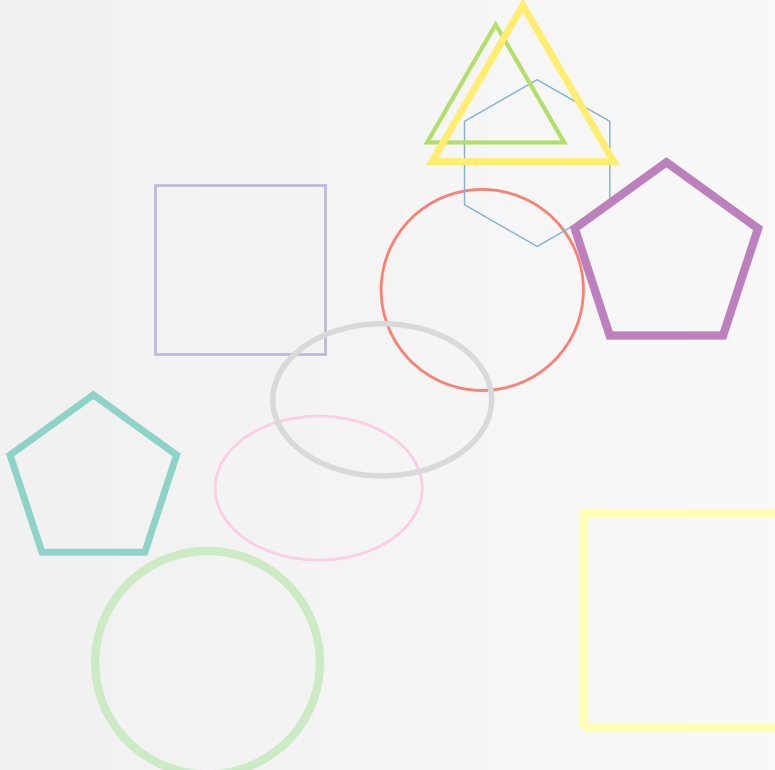[{"shape": "pentagon", "thickness": 2.5, "radius": 0.56, "center": [0.12, 0.374]}, {"shape": "square", "thickness": 3, "radius": 0.7, "center": [0.893, 0.194]}, {"shape": "square", "thickness": 1, "radius": 0.55, "center": [0.309, 0.65]}, {"shape": "circle", "thickness": 1, "radius": 0.65, "center": [0.622, 0.623]}, {"shape": "hexagon", "thickness": 0.5, "radius": 0.54, "center": [0.693, 0.788]}, {"shape": "triangle", "thickness": 1.5, "radius": 0.51, "center": [0.64, 0.866]}, {"shape": "oval", "thickness": 1, "radius": 0.67, "center": [0.411, 0.366]}, {"shape": "oval", "thickness": 2, "radius": 0.71, "center": [0.493, 0.481]}, {"shape": "pentagon", "thickness": 3, "radius": 0.62, "center": [0.86, 0.665]}, {"shape": "circle", "thickness": 3, "radius": 0.73, "center": [0.268, 0.139]}, {"shape": "triangle", "thickness": 2.5, "radius": 0.68, "center": [0.675, 0.858]}]